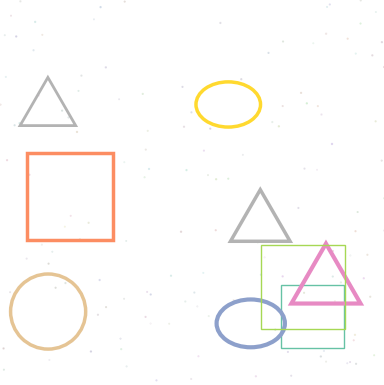[{"shape": "square", "thickness": 1, "radius": 0.41, "center": [0.812, 0.177]}, {"shape": "square", "thickness": 2.5, "radius": 0.56, "center": [0.182, 0.49]}, {"shape": "oval", "thickness": 3, "radius": 0.44, "center": [0.651, 0.16]}, {"shape": "triangle", "thickness": 3, "radius": 0.52, "center": [0.847, 0.263]}, {"shape": "square", "thickness": 1, "radius": 0.54, "center": [0.787, 0.255]}, {"shape": "oval", "thickness": 2.5, "radius": 0.42, "center": [0.593, 0.729]}, {"shape": "circle", "thickness": 2.5, "radius": 0.49, "center": [0.125, 0.191]}, {"shape": "triangle", "thickness": 2.5, "radius": 0.45, "center": [0.676, 0.418]}, {"shape": "triangle", "thickness": 2, "radius": 0.42, "center": [0.124, 0.715]}]